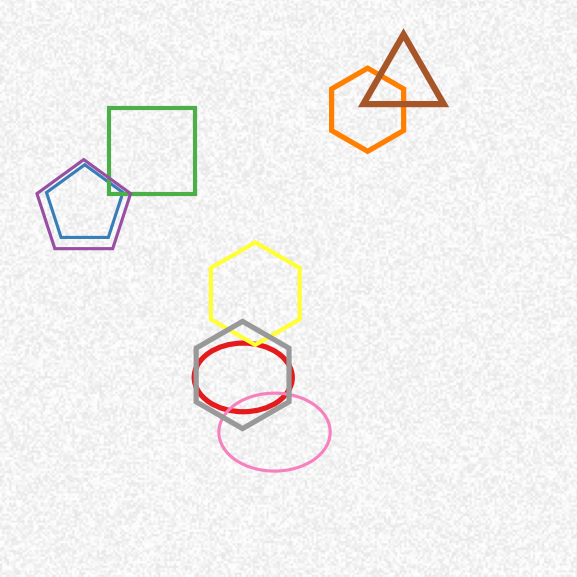[{"shape": "oval", "thickness": 2.5, "radius": 0.42, "center": [0.421, 0.346]}, {"shape": "pentagon", "thickness": 1.5, "radius": 0.35, "center": [0.147, 0.644]}, {"shape": "square", "thickness": 2, "radius": 0.37, "center": [0.263, 0.737]}, {"shape": "pentagon", "thickness": 1.5, "radius": 0.43, "center": [0.145, 0.638]}, {"shape": "hexagon", "thickness": 2.5, "radius": 0.36, "center": [0.637, 0.809]}, {"shape": "hexagon", "thickness": 2, "radius": 0.44, "center": [0.442, 0.491]}, {"shape": "triangle", "thickness": 3, "radius": 0.4, "center": [0.699, 0.859]}, {"shape": "oval", "thickness": 1.5, "radius": 0.48, "center": [0.475, 0.251]}, {"shape": "hexagon", "thickness": 2.5, "radius": 0.46, "center": [0.42, 0.35]}]